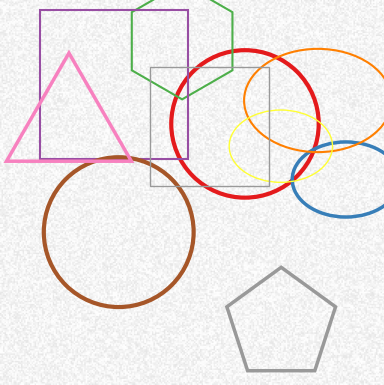[{"shape": "circle", "thickness": 3, "radius": 0.96, "center": [0.636, 0.678]}, {"shape": "oval", "thickness": 2.5, "radius": 0.7, "center": [0.898, 0.534]}, {"shape": "hexagon", "thickness": 1.5, "radius": 0.75, "center": [0.473, 0.893]}, {"shape": "square", "thickness": 1.5, "radius": 0.97, "center": [0.296, 0.781]}, {"shape": "oval", "thickness": 1.5, "radius": 0.96, "center": [0.826, 0.739]}, {"shape": "oval", "thickness": 1, "radius": 0.67, "center": [0.729, 0.62]}, {"shape": "circle", "thickness": 3, "radius": 0.97, "center": [0.308, 0.397]}, {"shape": "triangle", "thickness": 2.5, "radius": 0.94, "center": [0.179, 0.675]}, {"shape": "pentagon", "thickness": 2.5, "radius": 0.74, "center": [0.73, 0.157]}, {"shape": "square", "thickness": 1, "radius": 0.77, "center": [0.544, 0.671]}]